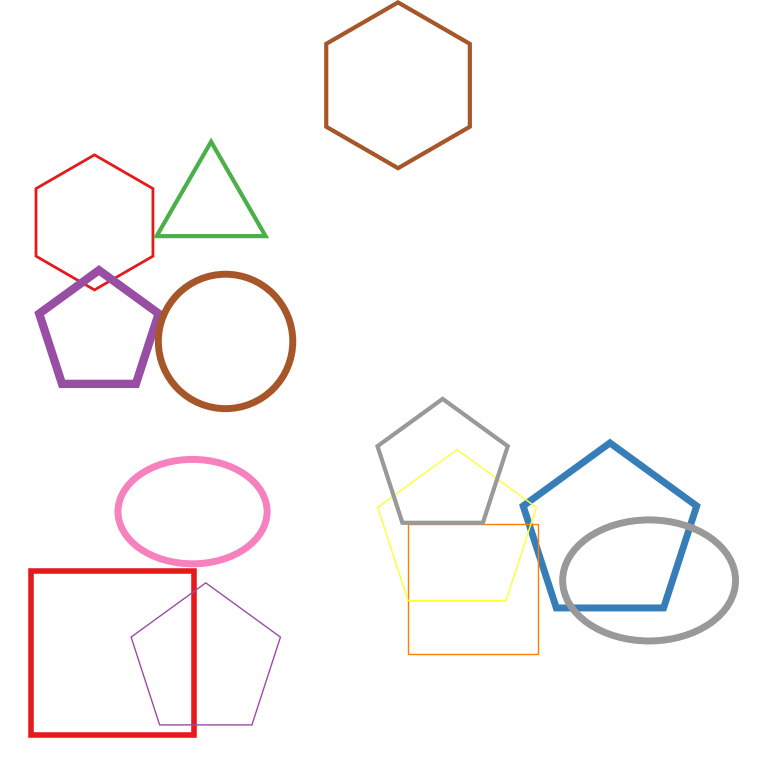[{"shape": "square", "thickness": 2, "radius": 0.53, "center": [0.146, 0.152]}, {"shape": "hexagon", "thickness": 1, "radius": 0.44, "center": [0.123, 0.711]}, {"shape": "pentagon", "thickness": 2.5, "radius": 0.59, "center": [0.792, 0.306]}, {"shape": "triangle", "thickness": 1.5, "radius": 0.41, "center": [0.274, 0.734]}, {"shape": "pentagon", "thickness": 3, "radius": 0.41, "center": [0.129, 0.567]}, {"shape": "pentagon", "thickness": 0.5, "radius": 0.51, "center": [0.267, 0.141]}, {"shape": "square", "thickness": 0.5, "radius": 0.42, "center": [0.614, 0.235]}, {"shape": "pentagon", "thickness": 0.5, "radius": 0.54, "center": [0.594, 0.308]}, {"shape": "hexagon", "thickness": 1.5, "radius": 0.54, "center": [0.517, 0.889]}, {"shape": "circle", "thickness": 2.5, "radius": 0.44, "center": [0.293, 0.557]}, {"shape": "oval", "thickness": 2.5, "radius": 0.48, "center": [0.25, 0.336]}, {"shape": "oval", "thickness": 2.5, "radius": 0.56, "center": [0.843, 0.246]}, {"shape": "pentagon", "thickness": 1.5, "radius": 0.44, "center": [0.575, 0.393]}]